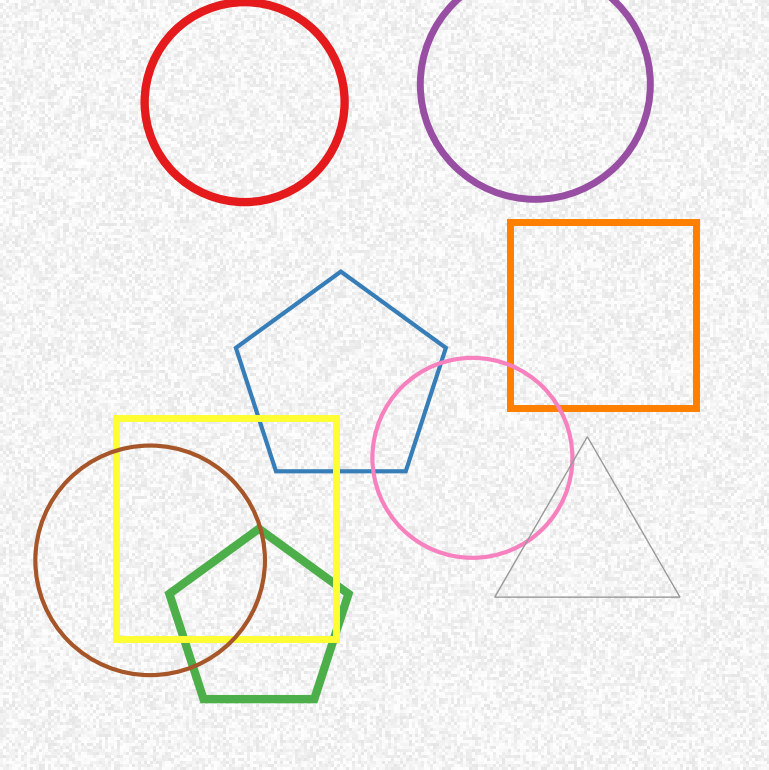[{"shape": "circle", "thickness": 3, "radius": 0.65, "center": [0.318, 0.867]}, {"shape": "pentagon", "thickness": 1.5, "radius": 0.72, "center": [0.443, 0.504]}, {"shape": "pentagon", "thickness": 3, "radius": 0.61, "center": [0.336, 0.191]}, {"shape": "circle", "thickness": 2.5, "radius": 0.75, "center": [0.695, 0.891]}, {"shape": "square", "thickness": 2.5, "radius": 0.6, "center": [0.784, 0.591]}, {"shape": "square", "thickness": 2.5, "radius": 0.71, "center": [0.293, 0.314]}, {"shape": "circle", "thickness": 1.5, "radius": 0.75, "center": [0.195, 0.272]}, {"shape": "circle", "thickness": 1.5, "radius": 0.65, "center": [0.614, 0.405]}, {"shape": "triangle", "thickness": 0.5, "radius": 0.69, "center": [0.763, 0.294]}]